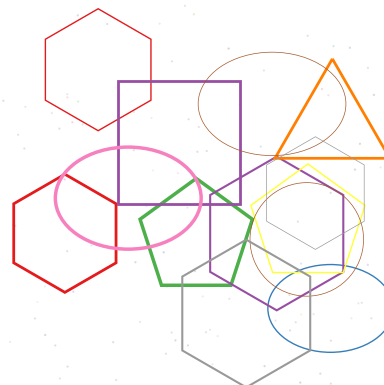[{"shape": "hexagon", "thickness": 2, "radius": 0.77, "center": [0.169, 0.394]}, {"shape": "hexagon", "thickness": 1, "radius": 0.79, "center": [0.255, 0.819]}, {"shape": "oval", "thickness": 1, "radius": 0.81, "center": [0.859, 0.199]}, {"shape": "pentagon", "thickness": 2.5, "radius": 0.77, "center": [0.51, 0.383]}, {"shape": "hexagon", "thickness": 1.5, "radius": 1.0, "center": [0.719, 0.394]}, {"shape": "square", "thickness": 2, "radius": 0.8, "center": [0.465, 0.631]}, {"shape": "triangle", "thickness": 2, "radius": 0.86, "center": [0.863, 0.675]}, {"shape": "pentagon", "thickness": 1, "radius": 0.78, "center": [0.8, 0.418]}, {"shape": "oval", "thickness": 0.5, "radius": 0.96, "center": [0.707, 0.73]}, {"shape": "circle", "thickness": 0.5, "radius": 0.74, "center": [0.797, 0.378]}, {"shape": "oval", "thickness": 2.5, "radius": 0.95, "center": [0.333, 0.485]}, {"shape": "hexagon", "thickness": 1.5, "radius": 0.96, "center": [0.64, 0.186]}, {"shape": "hexagon", "thickness": 0.5, "radius": 0.73, "center": [0.819, 0.498]}]